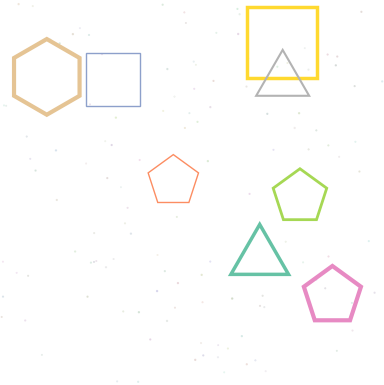[{"shape": "triangle", "thickness": 2.5, "radius": 0.43, "center": [0.675, 0.331]}, {"shape": "pentagon", "thickness": 1, "radius": 0.34, "center": [0.45, 0.53]}, {"shape": "square", "thickness": 1, "radius": 0.35, "center": [0.294, 0.793]}, {"shape": "pentagon", "thickness": 3, "radius": 0.39, "center": [0.863, 0.231]}, {"shape": "pentagon", "thickness": 2, "radius": 0.37, "center": [0.779, 0.489]}, {"shape": "square", "thickness": 2.5, "radius": 0.46, "center": [0.732, 0.89]}, {"shape": "hexagon", "thickness": 3, "radius": 0.49, "center": [0.122, 0.8]}, {"shape": "triangle", "thickness": 1.5, "radius": 0.4, "center": [0.734, 0.791]}]